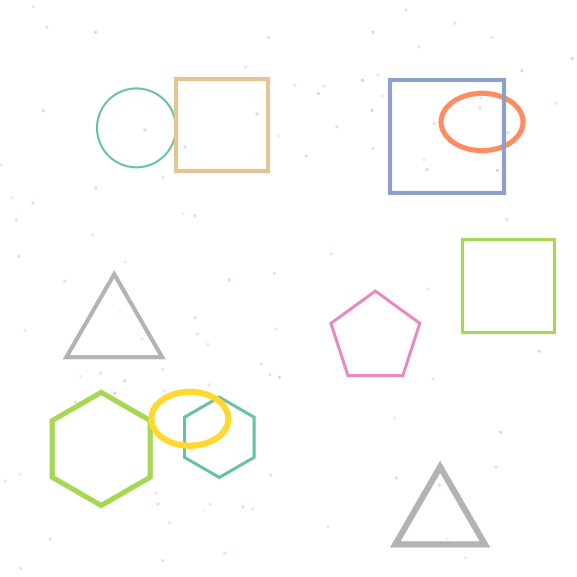[{"shape": "circle", "thickness": 1, "radius": 0.34, "center": [0.236, 0.778]}, {"shape": "hexagon", "thickness": 1.5, "radius": 0.35, "center": [0.38, 0.242]}, {"shape": "oval", "thickness": 2.5, "radius": 0.35, "center": [0.835, 0.788]}, {"shape": "square", "thickness": 2, "radius": 0.49, "center": [0.774, 0.762]}, {"shape": "pentagon", "thickness": 1.5, "radius": 0.4, "center": [0.65, 0.414]}, {"shape": "hexagon", "thickness": 2.5, "radius": 0.49, "center": [0.175, 0.222]}, {"shape": "square", "thickness": 1.5, "radius": 0.4, "center": [0.88, 0.504]}, {"shape": "oval", "thickness": 3, "radius": 0.33, "center": [0.329, 0.274]}, {"shape": "square", "thickness": 2, "radius": 0.4, "center": [0.384, 0.783]}, {"shape": "triangle", "thickness": 3, "radius": 0.45, "center": [0.762, 0.101]}, {"shape": "triangle", "thickness": 2, "radius": 0.48, "center": [0.198, 0.429]}]